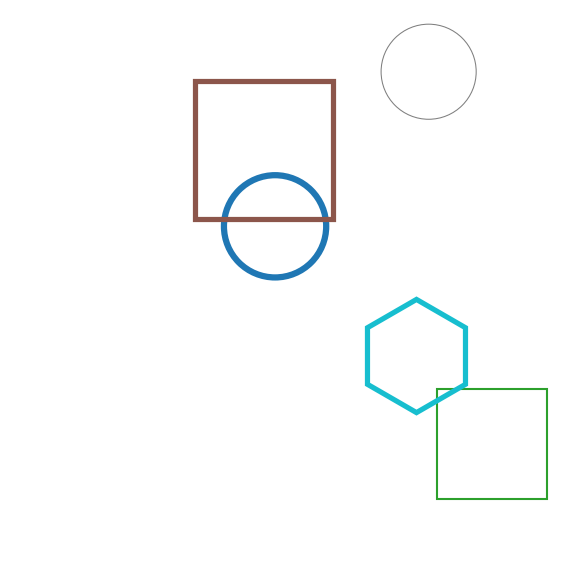[{"shape": "circle", "thickness": 3, "radius": 0.44, "center": [0.476, 0.607]}, {"shape": "square", "thickness": 1, "radius": 0.48, "center": [0.853, 0.23]}, {"shape": "square", "thickness": 2.5, "radius": 0.6, "center": [0.456, 0.739]}, {"shape": "circle", "thickness": 0.5, "radius": 0.41, "center": [0.742, 0.875]}, {"shape": "hexagon", "thickness": 2.5, "radius": 0.49, "center": [0.721, 0.383]}]